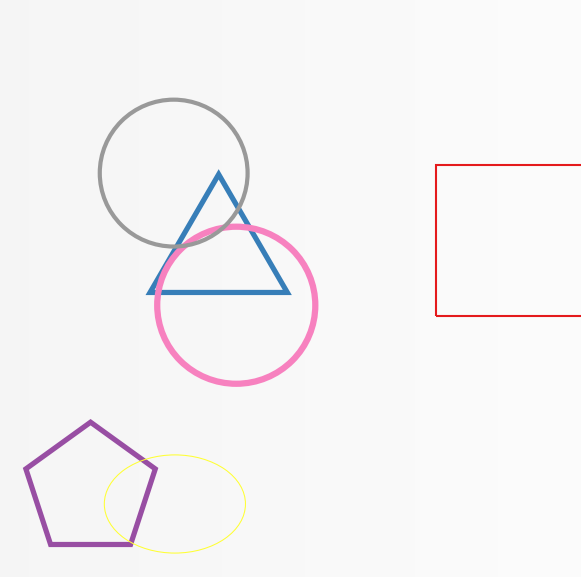[{"shape": "square", "thickness": 1, "radius": 0.66, "center": [0.881, 0.582]}, {"shape": "triangle", "thickness": 2.5, "radius": 0.68, "center": [0.376, 0.561]}, {"shape": "pentagon", "thickness": 2.5, "radius": 0.59, "center": [0.156, 0.151]}, {"shape": "oval", "thickness": 0.5, "radius": 0.61, "center": [0.301, 0.126]}, {"shape": "circle", "thickness": 3, "radius": 0.68, "center": [0.406, 0.471]}, {"shape": "circle", "thickness": 2, "radius": 0.64, "center": [0.299, 0.699]}]